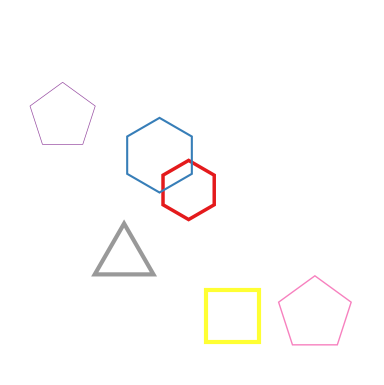[{"shape": "hexagon", "thickness": 2.5, "radius": 0.38, "center": [0.49, 0.507]}, {"shape": "hexagon", "thickness": 1.5, "radius": 0.48, "center": [0.414, 0.597]}, {"shape": "pentagon", "thickness": 0.5, "radius": 0.45, "center": [0.163, 0.697]}, {"shape": "square", "thickness": 3, "radius": 0.34, "center": [0.603, 0.179]}, {"shape": "pentagon", "thickness": 1, "radius": 0.5, "center": [0.818, 0.184]}, {"shape": "triangle", "thickness": 3, "radius": 0.44, "center": [0.322, 0.331]}]